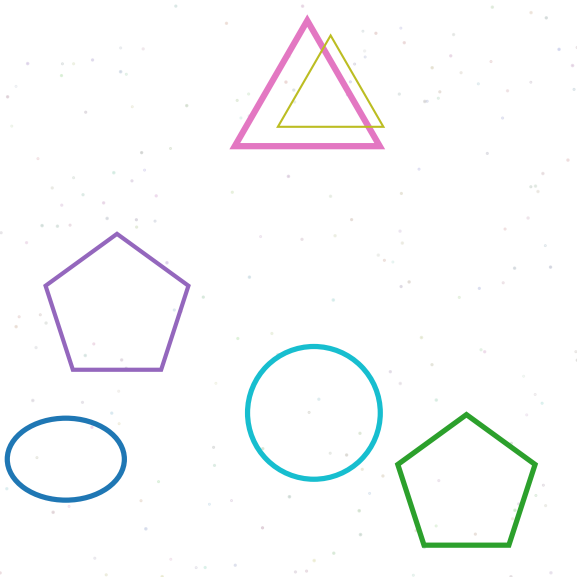[{"shape": "oval", "thickness": 2.5, "radius": 0.51, "center": [0.114, 0.204]}, {"shape": "pentagon", "thickness": 2.5, "radius": 0.62, "center": [0.808, 0.156]}, {"shape": "pentagon", "thickness": 2, "radius": 0.65, "center": [0.203, 0.464]}, {"shape": "triangle", "thickness": 3, "radius": 0.72, "center": [0.532, 0.818]}, {"shape": "triangle", "thickness": 1, "radius": 0.53, "center": [0.573, 0.832]}, {"shape": "circle", "thickness": 2.5, "radius": 0.57, "center": [0.544, 0.284]}]